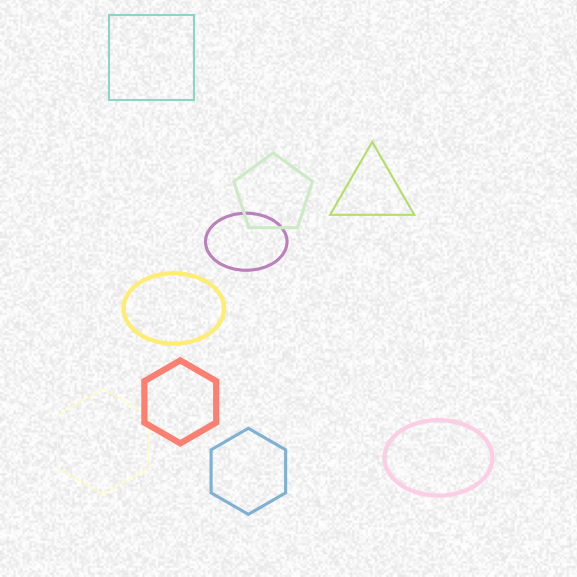[{"shape": "square", "thickness": 1, "radius": 0.37, "center": [0.262, 0.899]}, {"shape": "hexagon", "thickness": 0.5, "radius": 0.46, "center": [0.179, 0.234]}, {"shape": "hexagon", "thickness": 3, "radius": 0.36, "center": [0.312, 0.303]}, {"shape": "hexagon", "thickness": 1.5, "radius": 0.37, "center": [0.43, 0.183]}, {"shape": "triangle", "thickness": 1, "radius": 0.42, "center": [0.644, 0.669]}, {"shape": "oval", "thickness": 2, "radius": 0.47, "center": [0.759, 0.206]}, {"shape": "oval", "thickness": 1.5, "radius": 0.35, "center": [0.426, 0.581]}, {"shape": "pentagon", "thickness": 1.5, "radius": 0.36, "center": [0.473, 0.663]}, {"shape": "oval", "thickness": 2, "radius": 0.44, "center": [0.301, 0.465]}]